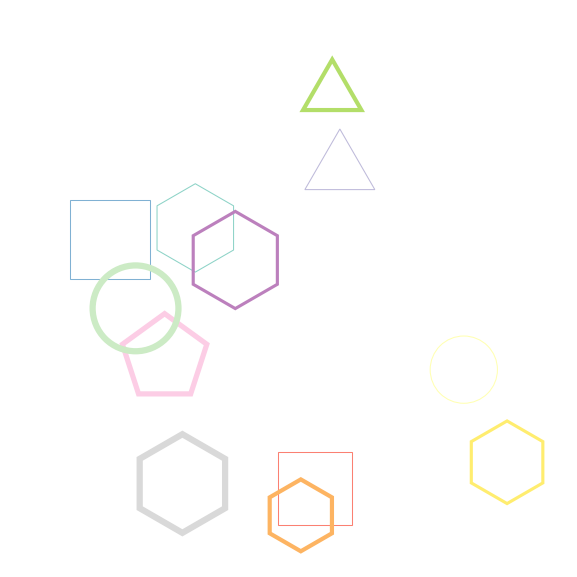[{"shape": "hexagon", "thickness": 0.5, "radius": 0.38, "center": [0.338, 0.604]}, {"shape": "circle", "thickness": 0.5, "radius": 0.29, "center": [0.803, 0.359]}, {"shape": "triangle", "thickness": 0.5, "radius": 0.35, "center": [0.588, 0.706]}, {"shape": "square", "thickness": 0.5, "radius": 0.32, "center": [0.545, 0.153]}, {"shape": "square", "thickness": 0.5, "radius": 0.35, "center": [0.19, 0.585]}, {"shape": "hexagon", "thickness": 2, "radius": 0.31, "center": [0.521, 0.107]}, {"shape": "triangle", "thickness": 2, "radius": 0.29, "center": [0.575, 0.838]}, {"shape": "pentagon", "thickness": 2.5, "radius": 0.38, "center": [0.285, 0.379]}, {"shape": "hexagon", "thickness": 3, "radius": 0.43, "center": [0.316, 0.162]}, {"shape": "hexagon", "thickness": 1.5, "radius": 0.42, "center": [0.407, 0.549]}, {"shape": "circle", "thickness": 3, "radius": 0.37, "center": [0.235, 0.465]}, {"shape": "hexagon", "thickness": 1.5, "radius": 0.36, "center": [0.878, 0.199]}]